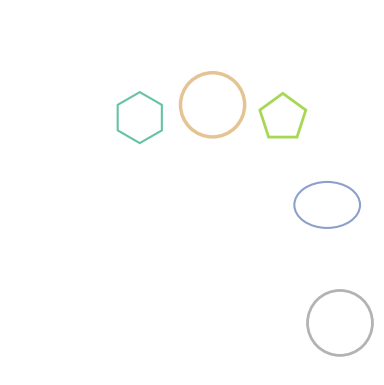[{"shape": "hexagon", "thickness": 1.5, "radius": 0.33, "center": [0.363, 0.694]}, {"shape": "oval", "thickness": 1.5, "radius": 0.43, "center": [0.85, 0.468]}, {"shape": "pentagon", "thickness": 2, "radius": 0.31, "center": [0.735, 0.695]}, {"shape": "circle", "thickness": 2.5, "radius": 0.42, "center": [0.552, 0.728]}, {"shape": "circle", "thickness": 2, "radius": 0.42, "center": [0.883, 0.161]}]